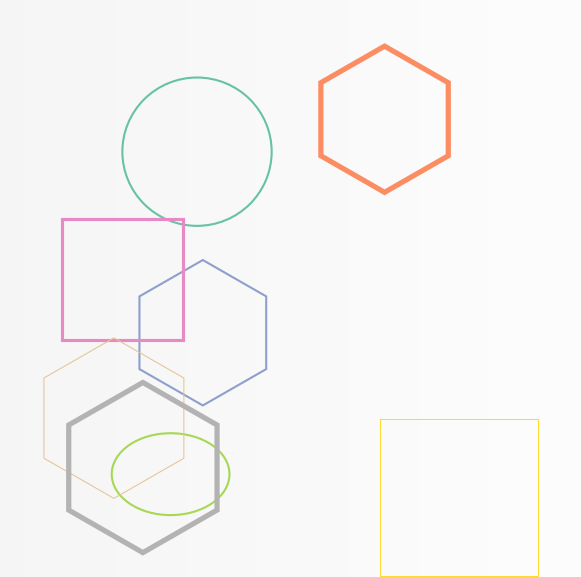[{"shape": "circle", "thickness": 1, "radius": 0.64, "center": [0.339, 0.736]}, {"shape": "hexagon", "thickness": 2.5, "radius": 0.63, "center": [0.662, 0.793]}, {"shape": "hexagon", "thickness": 1, "radius": 0.63, "center": [0.349, 0.423]}, {"shape": "square", "thickness": 1.5, "radius": 0.52, "center": [0.211, 0.515]}, {"shape": "oval", "thickness": 1, "radius": 0.51, "center": [0.293, 0.178]}, {"shape": "square", "thickness": 0.5, "radius": 0.68, "center": [0.79, 0.137]}, {"shape": "hexagon", "thickness": 0.5, "radius": 0.69, "center": [0.196, 0.275]}, {"shape": "hexagon", "thickness": 2.5, "radius": 0.74, "center": [0.246, 0.19]}]